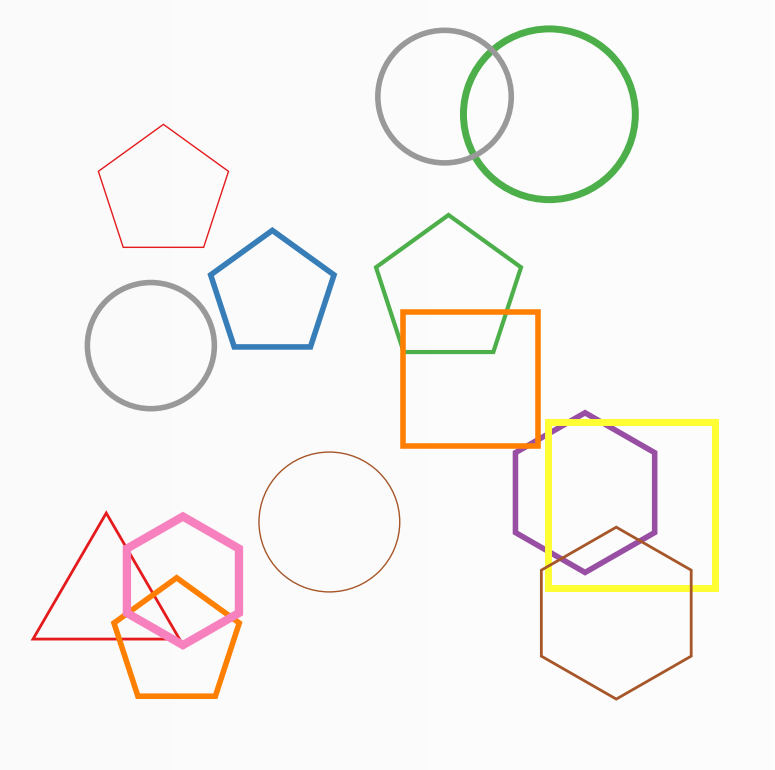[{"shape": "pentagon", "thickness": 0.5, "radius": 0.44, "center": [0.211, 0.75]}, {"shape": "triangle", "thickness": 1, "radius": 0.55, "center": [0.137, 0.225]}, {"shape": "pentagon", "thickness": 2, "radius": 0.42, "center": [0.351, 0.617]}, {"shape": "pentagon", "thickness": 1.5, "radius": 0.49, "center": [0.579, 0.622]}, {"shape": "circle", "thickness": 2.5, "radius": 0.55, "center": [0.709, 0.852]}, {"shape": "hexagon", "thickness": 2, "radius": 0.52, "center": [0.755, 0.36]}, {"shape": "pentagon", "thickness": 2, "radius": 0.42, "center": [0.228, 0.165]}, {"shape": "square", "thickness": 2, "radius": 0.44, "center": [0.607, 0.507]}, {"shape": "square", "thickness": 2.5, "radius": 0.54, "center": [0.815, 0.344]}, {"shape": "hexagon", "thickness": 1, "radius": 0.56, "center": [0.795, 0.204]}, {"shape": "circle", "thickness": 0.5, "radius": 0.45, "center": [0.425, 0.322]}, {"shape": "hexagon", "thickness": 3, "radius": 0.42, "center": [0.236, 0.246]}, {"shape": "circle", "thickness": 2, "radius": 0.43, "center": [0.574, 0.875]}, {"shape": "circle", "thickness": 2, "radius": 0.41, "center": [0.195, 0.551]}]